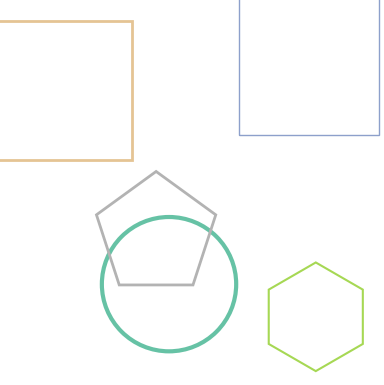[{"shape": "circle", "thickness": 3, "radius": 0.87, "center": [0.439, 0.262]}, {"shape": "square", "thickness": 1, "radius": 0.91, "center": [0.802, 0.832]}, {"shape": "hexagon", "thickness": 1.5, "radius": 0.71, "center": [0.82, 0.177]}, {"shape": "square", "thickness": 2, "radius": 0.9, "center": [0.162, 0.766]}, {"shape": "pentagon", "thickness": 2, "radius": 0.81, "center": [0.405, 0.392]}]